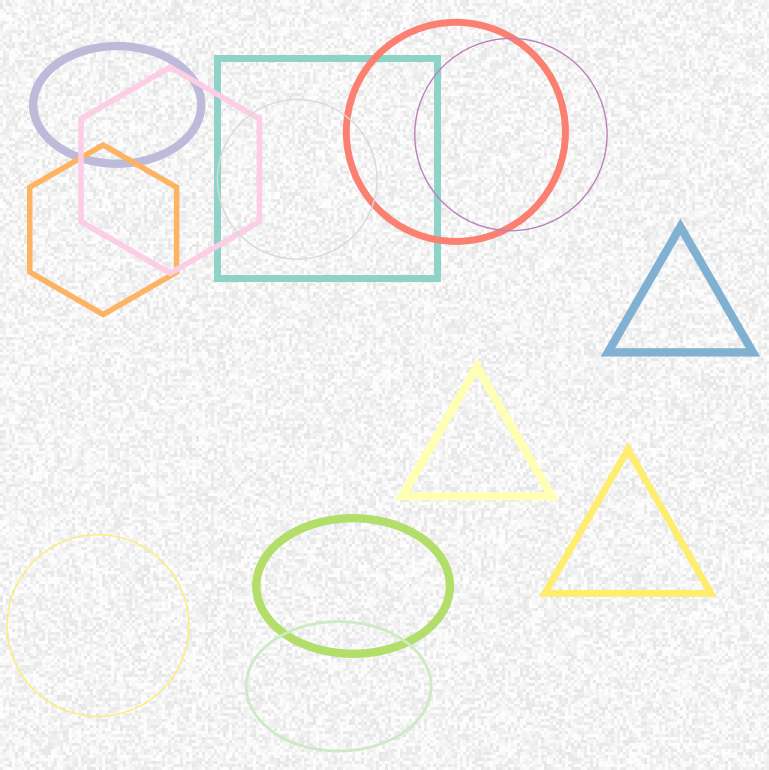[{"shape": "square", "thickness": 2.5, "radius": 0.71, "center": [0.425, 0.782]}, {"shape": "triangle", "thickness": 3, "radius": 0.56, "center": [0.619, 0.412]}, {"shape": "oval", "thickness": 3, "radius": 0.55, "center": [0.152, 0.864]}, {"shape": "circle", "thickness": 2.5, "radius": 0.71, "center": [0.592, 0.829]}, {"shape": "triangle", "thickness": 3, "radius": 0.54, "center": [0.884, 0.597]}, {"shape": "hexagon", "thickness": 2, "radius": 0.55, "center": [0.134, 0.702]}, {"shape": "oval", "thickness": 3, "radius": 0.63, "center": [0.459, 0.239]}, {"shape": "hexagon", "thickness": 2, "radius": 0.67, "center": [0.221, 0.779]}, {"shape": "circle", "thickness": 0.5, "radius": 0.52, "center": [0.386, 0.767]}, {"shape": "circle", "thickness": 0.5, "radius": 0.62, "center": [0.664, 0.825]}, {"shape": "oval", "thickness": 1, "radius": 0.6, "center": [0.44, 0.109]}, {"shape": "triangle", "thickness": 2.5, "radius": 0.62, "center": [0.816, 0.292]}, {"shape": "circle", "thickness": 0.5, "radius": 0.59, "center": [0.127, 0.188]}]